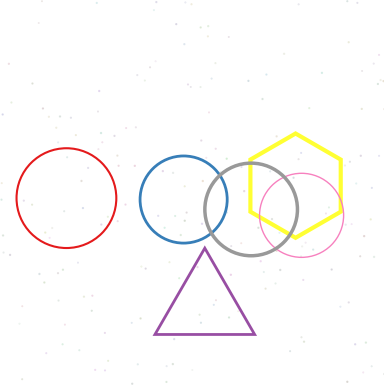[{"shape": "circle", "thickness": 1.5, "radius": 0.65, "center": [0.173, 0.485]}, {"shape": "circle", "thickness": 2, "radius": 0.57, "center": [0.477, 0.482]}, {"shape": "triangle", "thickness": 2, "radius": 0.75, "center": [0.532, 0.206]}, {"shape": "hexagon", "thickness": 3, "radius": 0.68, "center": [0.768, 0.518]}, {"shape": "circle", "thickness": 1, "radius": 0.55, "center": [0.783, 0.441]}, {"shape": "circle", "thickness": 2.5, "radius": 0.6, "center": [0.652, 0.456]}]